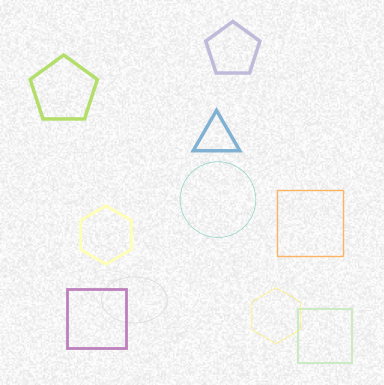[{"shape": "circle", "thickness": 0.5, "radius": 0.49, "center": [0.566, 0.482]}, {"shape": "hexagon", "thickness": 2, "radius": 0.38, "center": [0.275, 0.39]}, {"shape": "pentagon", "thickness": 2.5, "radius": 0.37, "center": [0.605, 0.87]}, {"shape": "triangle", "thickness": 2.5, "radius": 0.35, "center": [0.562, 0.643]}, {"shape": "square", "thickness": 1, "radius": 0.43, "center": [0.805, 0.421]}, {"shape": "pentagon", "thickness": 2.5, "radius": 0.46, "center": [0.166, 0.765]}, {"shape": "oval", "thickness": 0.5, "radius": 0.43, "center": [0.349, 0.221]}, {"shape": "square", "thickness": 2, "radius": 0.38, "center": [0.251, 0.174]}, {"shape": "square", "thickness": 1.5, "radius": 0.35, "center": [0.844, 0.127]}, {"shape": "hexagon", "thickness": 0.5, "radius": 0.36, "center": [0.717, 0.18]}]